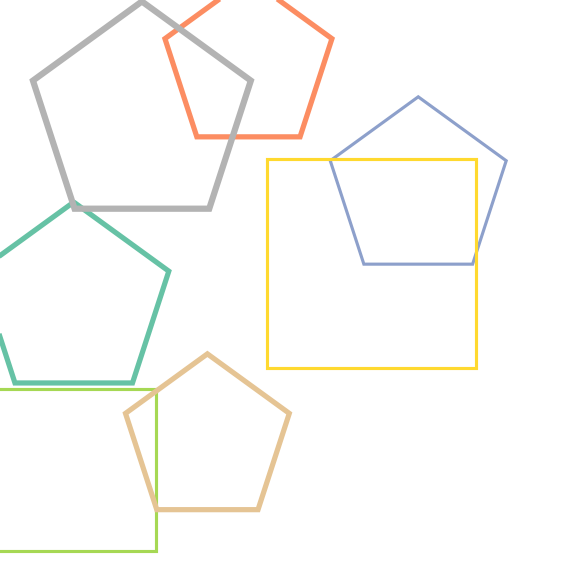[{"shape": "pentagon", "thickness": 2.5, "radius": 0.87, "center": [0.128, 0.476]}, {"shape": "pentagon", "thickness": 2.5, "radius": 0.76, "center": [0.43, 0.885]}, {"shape": "pentagon", "thickness": 1.5, "radius": 0.8, "center": [0.724, 0.671]}, {"shape": "square", "thickness": 1.5, "radius": 0.7, "center": [0.13, 0.185]}, {"shape": "square", "thickness": 1.5, "radius": 0.9, "center": [0.643, 0.543]}, {"shape": "pentagon", "thickness": 2.5, "radius": 0.75, "center": [0.359, 0.237]}, {"shape": "pentagon", "thickness": 3, "radius": 0.99, "center": [0.246, 0.798]}]